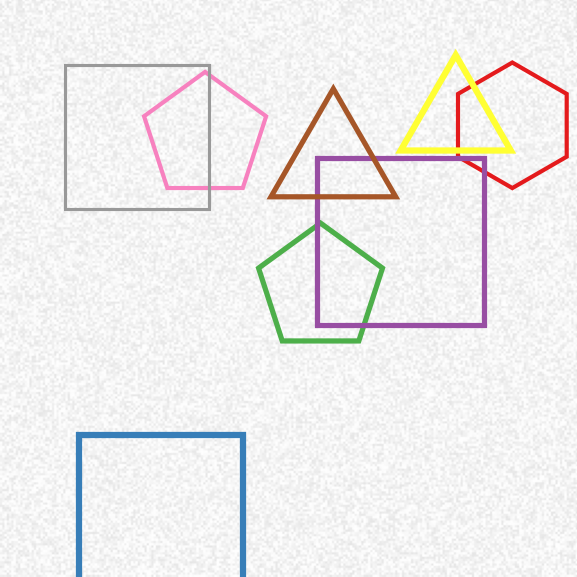[{"shape": "hexagon", "thickness": 2, "radius": 0.54, "center": [0.887, 0.782]}, {"shape": "square", "thickness": 3, "radius": 0.71, "center": [0.279, 0.104]}, {"shape": "pentagon", "thickness": 2.5, "radius": 0.56, "center": [0.555, 0.5]}, {"shape": "square", "thickness": 2.5, "radius": 0.72, "center": [0.694, 0.581]}, {"shape": "triangle", "thickness": 3, "radius": 0.55, "center": [0.789, 0.794]}, {"shape": "triangle", "thickness": 2.5, "radius": 0.62, "center": [0.577, 0.721]}, {"shape": "pentagon", "thickness": 2, "radius": 0.56, "center": [0.355, 0.763]}, {"shape": "square", "thickness": 1.5, "radius": 0.62, "center": [0.237, 0.762]}]